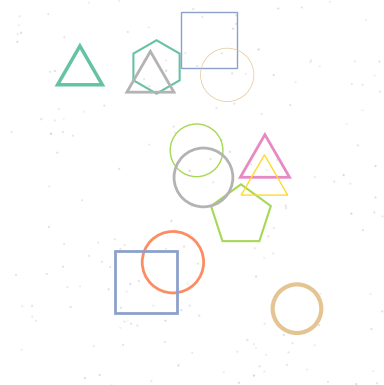[{"shape": "hexagon", "thickness": 1.5, "radius": 0.35, "center": [0.407, 0.826]}, {"shape": "triangle", "thickness": 2.5, "radius": 0.34, "center": [0.208, 0.813]}, {"shape": "circle", "thickness": 2, "radius": 0.4, "center": [0.449, 0.319]}, {"shape": "square", "thickness": 2, "radius": 0.4, "center": [0.379, 0.267]}, {"shape": "square", "thickness": 1, "radius": 0.36, "center": [0.544, 0.897]}, {"shape": "triangle", "thickness": 2, "radius": 0.37, "center": [0.688, 0.576]}, {"shape": "pentagon", "thickness": 1.5, "radius": 0.41, "center": [0.626, 0.44]}, {"shape": "circle", "thickness": 1, "radius": 0.34, "center": [0.51, 0.609]}, {"shape": "triangle", "thickness": 1, "radius": 0.35, "center": [0.687, 0.528]}, {"shape": "circle", "thickness": 3, "radius": 0.32, "center": [0.771, 0.198]}, {"shape": "circle", "thickness": 0.5, "radius": 0.35, "center": [0.59, 0.806]}, {"shape": "circle", "thickness": 2, "radius": 0.38, "center": [0.528, 0.539]}, {"shape": "triangle", "thickness": 2, "radius": 0.35, "center": [0.391, 0.796]}]